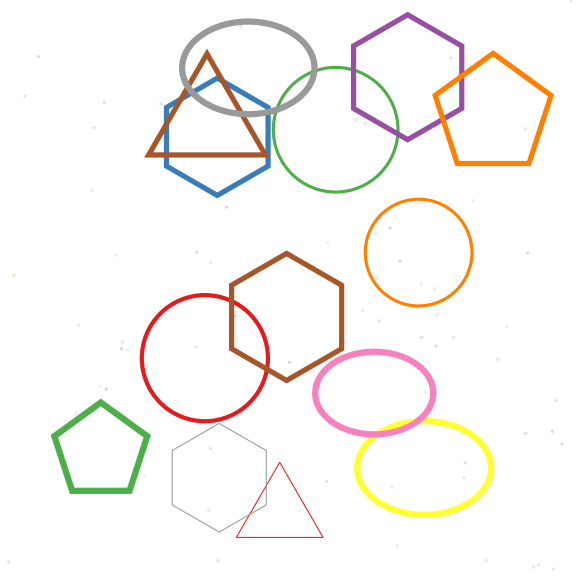[{"shape": "triangle", "thickness": 0.5, "radius": 0.43, "center": [0.484, 0.112]}, {"shape": "circle", "thickness": 2, "radius": 0.55, "center": [0.355, 0.379]}, {"shape": "hexagon", "thickness": 2.5, "radius": 0.51, "center": [0.376, 0.762]}, {"shape": "pentagon", "thickness": 3, "radius": 0.42, "center": [0.175, 0.218]}, {"shape": "circle", "thickness": 1.5, "radius": 0.54, "center": [0.581, 0.775]}, {"shape": "hexagon", "thickness": 2.5, "radius": 0.54, "center": [0.706, 0.865]}, {"shape": "pentagon", "thickness": 2.5, "radius": 0.53, "center": [0.854, 0.801]}, {"shape": "circle", "thickness": 1.5, "radius": 0.46, "center": [0.725, 0.562]}, {"shape": "oval", "thickness": 3, "radius": 0.58, "center": [0.735, 0.189]}, {"shape": "hexagon", "thickness": 2.5, "radius": 0.55, "center": [0.496, 0.45]}, {"shape": "triangle", "thickness": 2.5, "radius": 0.58, "center": [0.358, 0.789]}, {"shape": "oval", "thickness": 3, "radius": 0.51, "center": [0.648, 0.319]}, {"shape": "oval", "thickness": 3, "radius": 0.57, "center": [0.43, 0.882]}, {"shape": "hexagon", "thickness": 0.5, "radius": 0.47, "center": [0.38, 0.172]}]